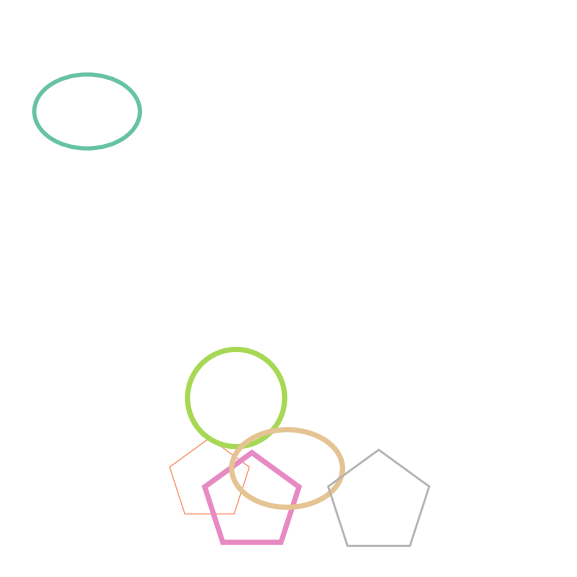[{"shape": "oval", "thickness": 2, "radius": 0.46, "center": [0.151, 0.806]}, {"shape": "pentagon", "thickness": 0.5, "radius": 0.36, "center": [0.363, 0.168]}, {"shape": "pentagon", "thickness": 2.5, "radius": 0.43, "center": [0.436, 0.13]}, {"shape": "circle", "thickness": 2.5, "radius": 0.42, "center": [0.409, 0.31]}, {"shape": "oval", "thickness": 2.5, "radius": 0.48, "center": [0.497, 0.188]}, {"shape": "pentagon", "thickness": 1, "radius": 0.46, "center": [0.656, 0.128]}]